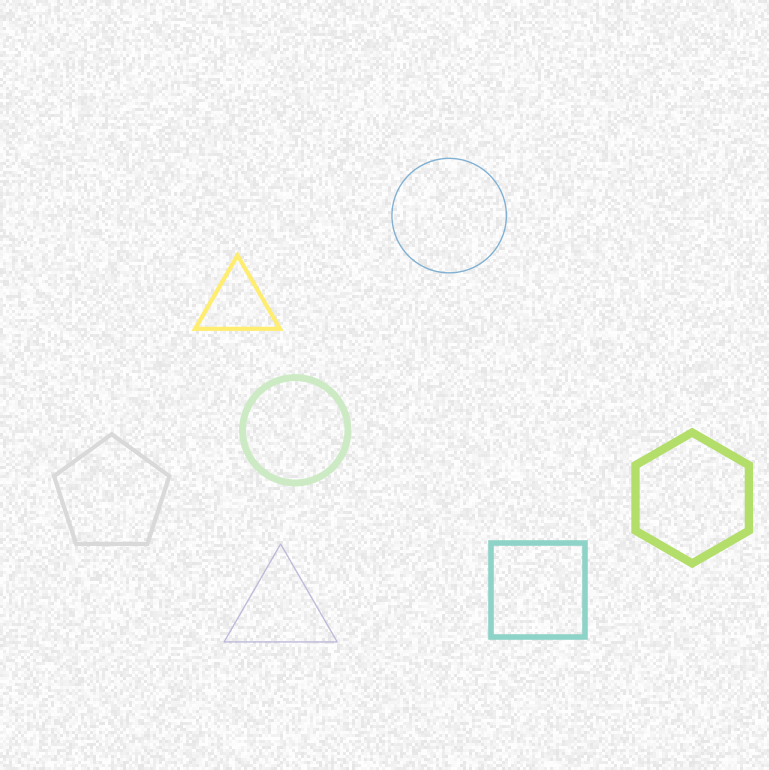[{"shape": "square", "thickness": 2, "radius": 0.3, "center": [0.699, 0.234]}, {"shape": "triangle", "thickness": 0.5, "radius": 0.42, "center": [0.364, 0.209]}, {"shape": "circle", "thickness": 0.5, "radius": 0.37, "center": [0.583, 0.72]}, {"shape": "hexagon", "thickness": 3, "radius": 0.43, "center": [0.899, 0.353]}, {"shape": "pentagon", "thickness": 1.5, "radius": 0.39, "center": [0.145, 0.357]}, {"shape": "circle", "thickness": 2.5, "radius": 0.34, "center": [0.383, 0.441]}, {"shape": "triangle", "thickness": 1.5, "radius": 0.32, "center": [0.308, 0.605]}]